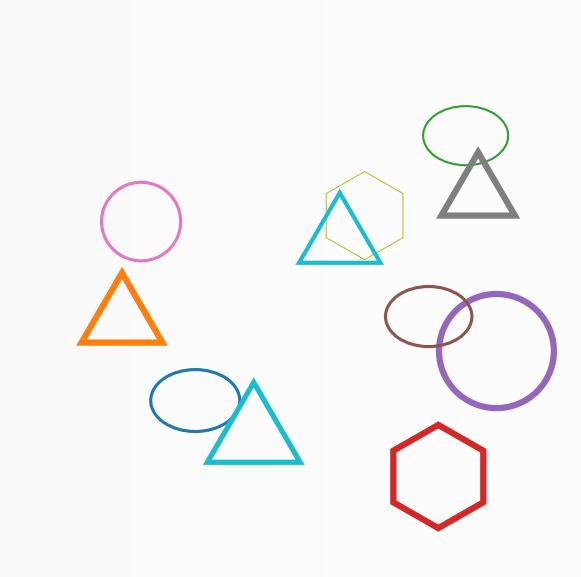[{"shape": "oval", "thickness": 1.5, "radius": 0.38, "center": [0.336, 0.306]}, {"shape": "triangle", "thickness": 3, "radius": 0.4, "center": [0.21, 0.446]}, {"shape": "oval", "thickness": 1, "radius": 0.37, "center": [0.801, 0.764]}, {"shape": "hexagon", "thickness": 3, "radius": 0.45, "center": [0.754, 0.174]}, {"shape": "circle", "thickness": 3, "radius": 0.49, "center": [0.854, 0.391]}, {"shape": "oval", "thickness": 1.5, "radius": 0.37, "center": [0.738, 0.451]}, {"shape": "circle", "thickness": 1.5, "radius": 0.34, "center": [0.243, 0.615]}, {"shape": "triangle", "thickness": 3, "radius": 0.36, "center": [0.823, 0.662]}, {"shape": "hexagon", "thickness": 0.5, "radius": 0.38, "center": [0.627, 0.626]}, {"shape": "triangle", "thickness": 2, "radius": 0.4, "center": [0.585, 0.585]}, {"shape": "triangle", "thickness": 2.5, "radius": 0.46, "center": [0.437, 0.245]}]